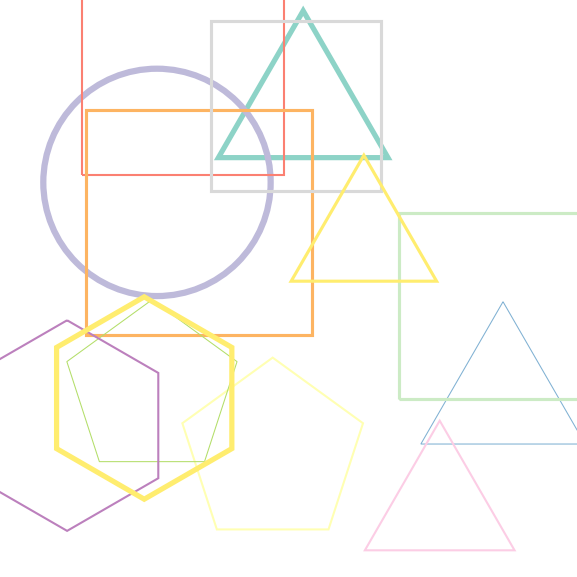[{"shape": "triangle", "thickness": 2.5, "radius": 0.85, "center": [0.525, 0.811]}, {"shape": "pentagon", "thickness": 1, "radius": 0.82, "center": [0.472, 0.215]}, {"shape": "circle", "thickness": 3, "radius": 0.98, "center": [0.272, 0.683]}, {"shape": "square", "thickness": 1, "radius": 0.87, "center": [0.317, 0.871]}, {"shape": "triangle", "thickness": 0.5, "radius": 0.82, "center": [0.871, 0.312]}, {"shape": "square", "thickness": 1.5, "radius": 0.98, "center": [0.344, 0.614]}, {"shape": "pentagon", "thickness": 0.5, "radius": 0.77, "center": [0.263, 0.325]}, {"shape": "triangle", "thickness": 1, "radius": 0.75, "center": [0.761, 0.121]}, {"shape": "square", "thickness": 1.5, "radius": 0.73, "center": [0.512, 0.816]}, {"shape": "hexagon", "thickness": 1, "radius": 0.91, "center": [0.116, 0.262]}, {"shape": "square", "thickness": 1.5, "radius": 0.81, "center": [0.852, 0.47]}, {"shape": "hexagon", "thickness": 2.5, "radius": 0.88, "center": [0.25, 0.31]}, {"shape": "triangle", "thickness": 1.5, "radius": 0.73, "center": [0.63, 0.585]}]